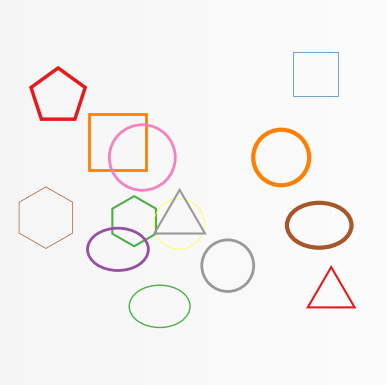[{"shape": "pentagon", "thickness": 2.5, "radius": 0.37, "center": [0.15, 0.75]}, {"shape": "triangle", "thickness": 1.5, "radius": 0.35, "center": [0.855, 0.236]}, {"shape": "square", "thickness": 0.5, "radius": 0.29, "center": [0.813, 0.807]}, {"shape": "hexagon", "thickness": 1.5, "radius": 0.33, "center": [0.346, 0.425]}, {"shape": "oval", "thickness": 1, "radius": 0.39, "center": [0.412, 0.204]}, {"shape": "oval", "thickness": 2, "radius": 0.39, "center": [0.304, 0.352]}, {"shape": "square", "thickness": 2, "radius": 0.36, "center": [0.304, 0.631]}, {"shape": "circle", "thickness": 3, "radius": 0.36, "center": [0.726, 0.591]}, {"shape": "circle", "thickness": 0.5, "radius": 0.33, "center": [0.462, 0.418]}, {"shape": "oval", "thickness": 3, "radius": 0.42, "center": [0.824, 0.415]}, {"shape": "hexagon", "thickness": 0.5, "radius": 0.4, "center": [0.118, 0.435]}, {"shape": "circle", "thickness": 2, "radius": 0.43, "center": [0.367, 0.591]}, {"shape": "circle", "thickness": 2, "radius": 0.33, "center": [0.588, 0.31]}, {"shape": "triangle", "thickness": 1.5, "radius": 0.38, "center": [0.464, 0.431]}]